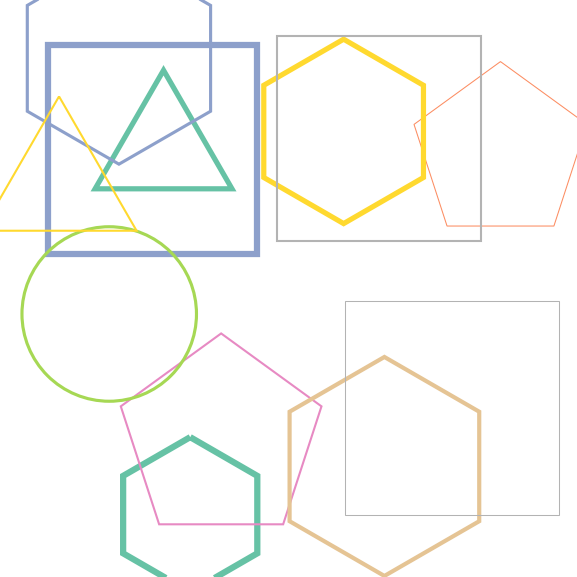[{"shape": "triangle", "thickness": 2.5, "radius": 0.68, "center": [0.283, 0.741]}, {"shape": "hexagon", "thickness": 3, "radius": 0.67, "center": [0.329, 0.108]}, {"shape": "pentagon", "thickness": 0.5, "radius": 0.79, "center": [0.867, 0.735]}, {"shape": "hexagon", "thickness": 1.5, "radius": 0.92, "center": [0.206, 0.898]}, {"shape": "square", "thickness": 3, "radius": 0.91, "center": [0.264, 0.74]}, {"shape": "pentagon", "thickness": 1, "radius": 0.91, "center": [0.383, 0.239]}, {"shape": "circle", "thickness": 1.5, "radius": 0.76, "center": [0.189, 0.455]}, {"shape": "hexagon", "thickness": 2.5, "radius": 0.8, "center": [0.595, 0.772]}, {"shape": "triangle", "thickness": 1, "radius": 0.78, "center": [0.102, 0.677]}, {"shape": "hexagon", "thickness": 2, "radius": 0.95, "center": [0.666, 0.191]}, {"shape": "square", "thickness": 1, "radius": 0.89, "center": [0.656, 0.759]}, {"shape": "square", "thickness": 0.5, "radius": 0.93, "center": [0.783, 0.293]}]